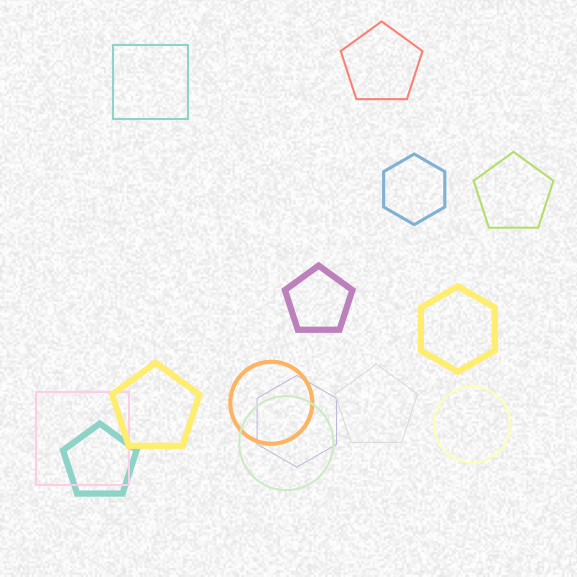[{"shape": "pentagon", "thickness": 3, "radius": 0.33, "center": [0.173, 0.199]}, {"shape": "square", "thickness": 1, "radius": 0.32, "center": [0.261, 0.857]}, {"shape": "circle", "thickness": 1, "radius": 0.33, "center": [0.818, 0.264]}, {"shape": "hexagon", "thickness": 0.5, "radius": 0.4, "center": [0.514, 0.27]}, {"shape": "pentagon", "thickness": 1, "radius": 0.37, "center": [0.661, 0.888]}, {"shape": "hexagon", "thickness": 1.5, "radius": 0.31, "center": [0.717, 0.671]}, {"shape": "circle", "thickness": 2, "radius": 0.35, "center": [0.47, 0.302]}, {"shape": "pentagon", "thickness": 1, "radius": 0.36, "center": [0.889, 0.664]}, {"shape": "square", "thickness": 1, "radius": 0.4, "center": [0.142, 0.239]}, {"shape": "pentagon", "thickness": 0.5, "radius": 0.37, "center": [0.652, 0.294]}, {"shape": "pentagon", "thickness": 3, "radius": 0.31, "center": [0.552, 0.478]}, {"shape": "circle", "thickness": 1, "radius": 0.41, "center": [0.496, 0.232]}, {"shape": "hexagon", "thickness": 3, "radius": 0.37, "center": [0.793, 0.429]}, {"shape": "pentagon", "thickness": 3, "radius": 0.4, "center": [0.27, 0.291]}]